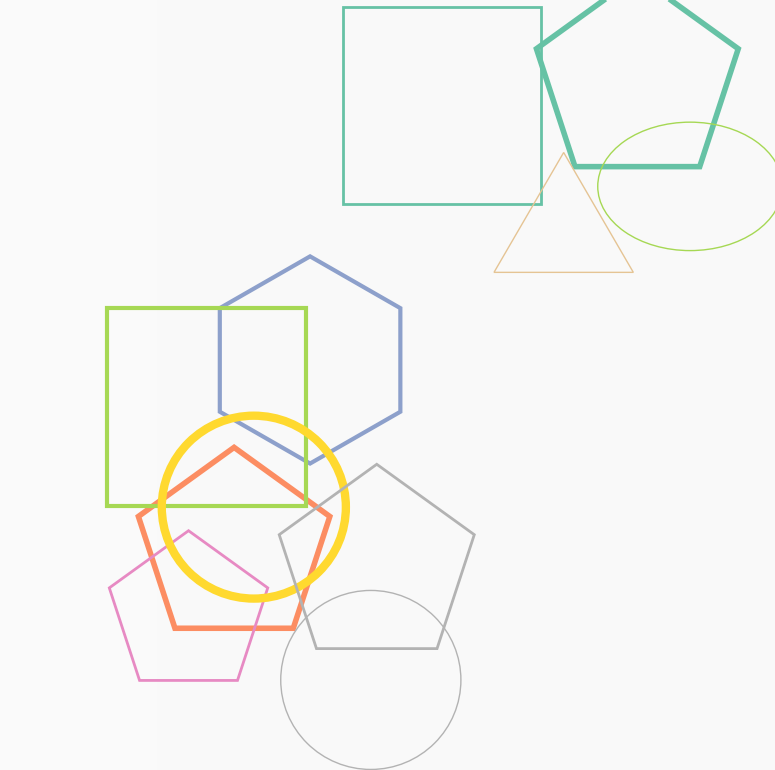[{"shape": "square", "thickness": 1, "radius": 0.64, "center": [0.571, 0.863]}, {"shape": "pentagon", "thickness": 2, "radius": 0.68, "center": [0.822, 0.894]}, {"shape": "pentagon", "thickness": 2, "radius": 0.65, "center": [0.302, 0.289]}, {"shape": "hexagon", "thickness": 1.5, "radius": 0.67, "center": [0.4, 0.533]}, {"shape": "pentagon", "thickness": 1, "radius": 0.54, "center": [0.243, 0.203]}, {"shape": "square", "thickness": 1.5, "radius": 0.64, "center": [0.267, 0.471]}, {"shape": "oval", "thickness": 0.5, "radius": 0.6, "center": [0.89, 0.758]}, {"shape": "circle", "thickness": 3, "radius": 0.59, "center": [0.328, 0.341]}, {"shape": "triangle", "thickness": 0.5, "radius": 0.52, "center": [0.727, 0.698]}, {"shape": "circle", "thickness": 0.5, "radius": 0.58, "center": [0.478, 0.117]}, {"shape": "pentagon", "thickness": 1, "radius": 0.66, "center": [0.486, 0.265]}]